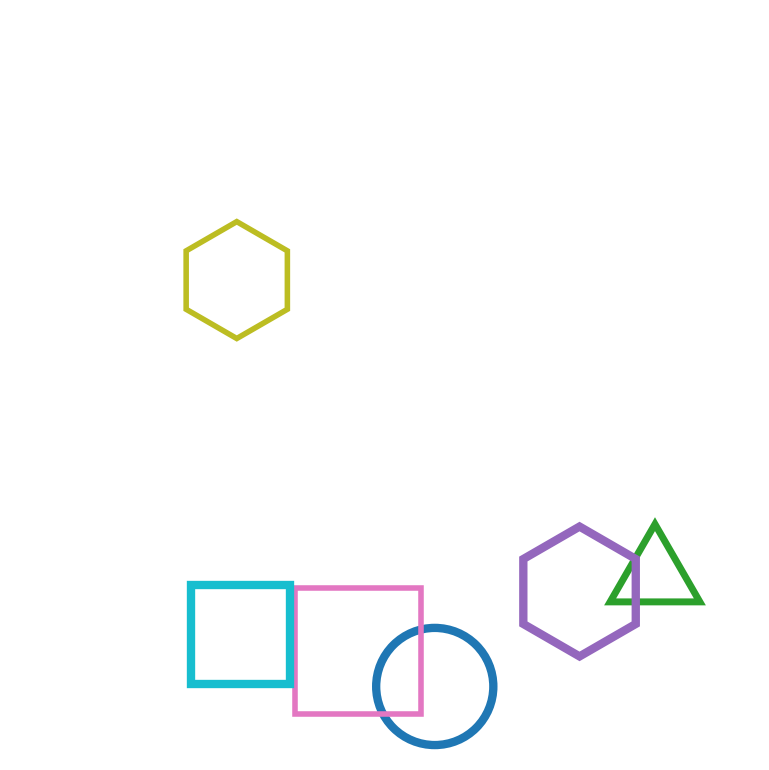[{"shape": "circle", "thickness": 3, "radius": 0.38, "center": [0.565, 0.108]}, {"shape": "triangle", "thickness": 2.5, "radius": 0.34, "center": [0.851, 0.252]}, {"shape": "hexagon", "thickness": 3, "radius": 0.42, "center": [0.753, 0.232]}, {"shape": "square", "thickness": 2, "radius": 0.41, "center": [0.465, 0.154]}, {"shape": "hexagon", "thickness": 2, "radius": 0.38, "center": [0.307, 0.636]}, {"shape": "square", "thickness": 3, "radius": 0.32, "center": [0.313, 0.176]}]